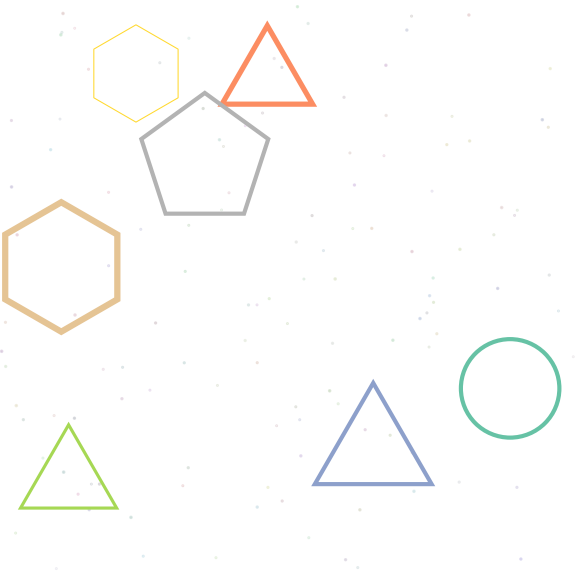[{"shape": "circle", "thickness": 2, "radius": 0.43, "center": [0.883, 0.327]}, {"shape": "triangle", "thickness": 2.5, "radius": 0.45, "center": [0.463, 0.864]}, {"shape": "triangle", "thickness": 2, "radius": 0.58, "center": [0.646, 0.219]}, {"shape": "triangle", "thickness": 1.5, "radius": 0.48, "center": [0.119, 0.167]}, {"shape": "hexagon", "thickness": 0.5, "radius": 0.42, "center": [0.235, 0.872]}, {"shape": "hexagon", "thickness": 3, "radius": 0.56, "center": [0.106, 0.537]}, {"shape": "pentagon", "thickness": 2, "radius": 0.58, "center": [0.355, 0.723]}]